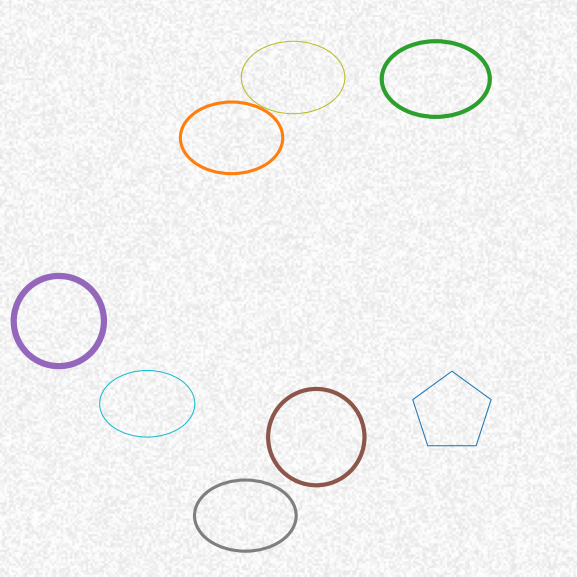[{"shape": "pentagon", "thickness": 0.5, "radius": 0.36, "center": [0.783, 0.285]}, {"shape": "oval", "thickness": 1.5, "radius": 0.44, "center": [0.401, 0.76]}, {"shape": "oval", "thickness": 2, "radius": 0.47, "center": [0.755, 0.862]}, {"shape": "circle", "thickness": 3, "radius": 0.39, "center": [0.102, 0.443]}, {"shape": "circle", "thickness": 2, "radius": 0.42, "center": [0.548, 0.242]}, {"shape": "oval", "thickness": 1.5, "radius": 0.44, "center": [0.425, 0.106]}, {"shape": "oval", "thickness": 0.5, "radius": 0.45, "center": [0.507, 0.865]}, {"shape": "oval", "thickness": 0.5, "radius": 0.41, "center": [0.255, 0.3]}]